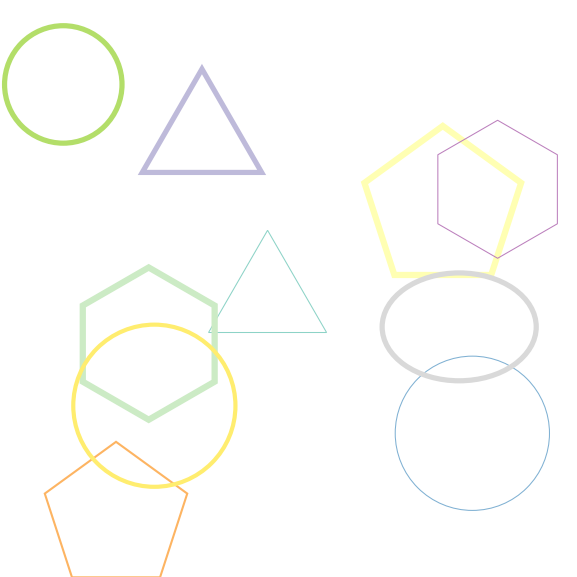[{"shape": "triangle", "thickness": 0.5, "radius": 0.59, "center": [0.463, 0.482]}, {"shape": "pentagon", "thickness": 3, "radius": 0.71, "center": [0.767, 0.638]}, {"shape": "triangle", "thickness": 2.5, "radius": 0.6, "center": [0.35, 0.76]}, {"shape": "circle", "thickness": 0.5, "radius": 0.67, "center": [0.818, 0.249]}, {"shape": "pentagon", "thickness": 1, "radius": 0.65, "center": [0.201, 0.104]}, {"shape": "circle", "thickness": 2.5, "radius": 0.51, "center": [0.11, 0.853]}, {"shape": "oval", "thickness": 2.5, "radius": 0.67, "center": [0.795, 0.433]}, {"shape": "hexagon", "thickness": 0.5, "radius": 0.6, "center": [0.862, 0.671]}, {"shape": "hexagon", "thickness": 3, "radius": 0.66, "center": [0.258, 0.404]}, {"shape": "circle", "thickness": 2, "radius": 0.7, "center": [0.267, 0.297]}]